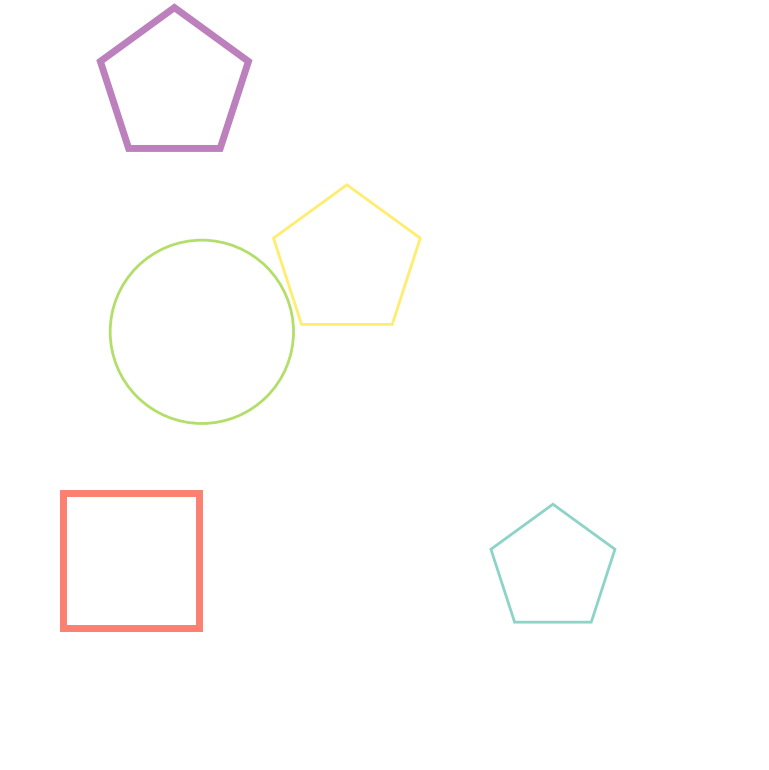[{"shape": "pentagon", "thickness": 1, "radius": 0.42, "center": [0.718, 0.26]}, {"shape": "square", "thickness": 2.5, "radius": 0.44, "center": [0.17, 0.272]}, {"shape": "circle", "thickness": 1, "radius": 0.6, "center": [0.262, 0.569]}, {"shape": "pentagon", "thickness": 2.5, "radius": 0.51, "center": [0.227, 0.889]}, {"shape": "pentagon", "thickness": 1, "radius": 0.5, "center": [0.451, 0.66]}]